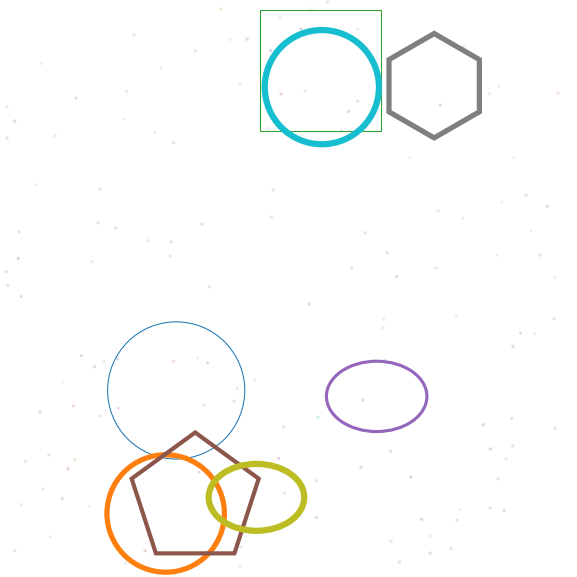[{"shape": "circle", "thickness": 0.5, "radius": 0.59, "center": [0.305, 0.323]}, {"shape": "circle", "thickness": 2.5, "radius": 0.51, "center": [0.287, 0.11]}, {"shape": "square", "thickness": 0.5, "radius": 0.52, "center": [0.555, 0.877]}, {"shape": "oval", "thickness": 1.5, "radius": 0.44, "center": [0.652, 0.313]}, {"shape": "pentagon", "thickness": 2, "radius": 0.58, "center": [0.338, 0.135]}, {"shape": "hexagon", "thickness": 2.5, "radius": 0.45, "center": [0.752, 0.851]}, {"shape": "oval", "thickness": 3, "radius": 0.41, "center": [0.444, 0.138]}, {"shape": "circle", "thickness": 3, "radius": 0.49, "center": [0.557, 0.848]}]